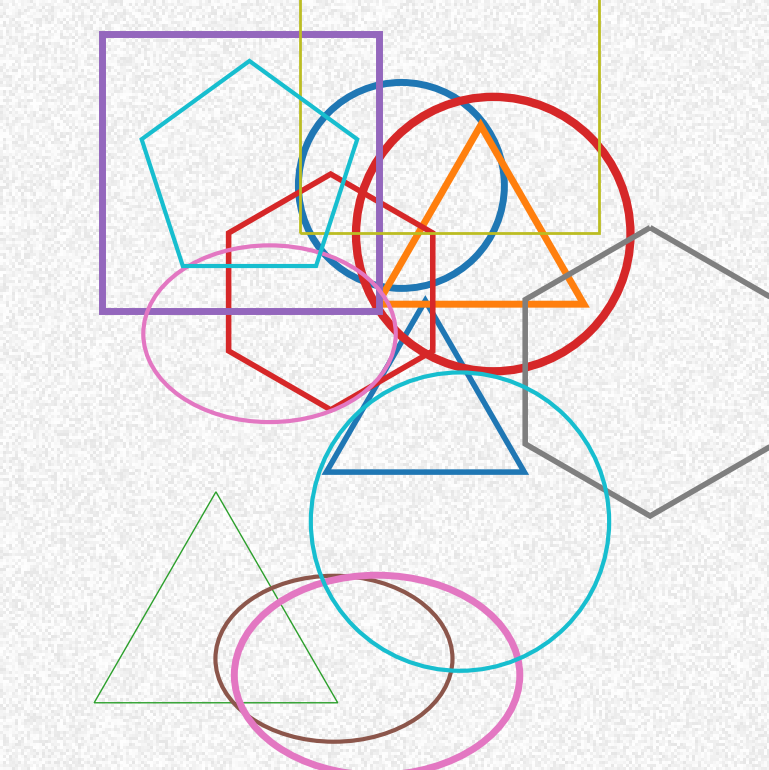[{"shape": "circle", "thickness": 2.5, "radius": 0.67, "center": [0.521, 0.759]}, {"shape": "triangle", "thickness": 2, "radius": 0.74, "center": [0.552, 0.461]}, {"shape": "triangle", "thickness": 2.5, "radius": 0.77, "center": [0.624, 0.682]}, {"shape": "triangle", "thickness": 0.5, "radius": 0.91, "center": [0.28, 0.179]}, {"shape": "hexagon", "thickness": 2, "radius": 0.77, "center": [0.429, 0.621]}, {"shape": "circle", "thickness": 3, "radius": 0.89, "center": [0.641, 0.696]}, {"shape": "square", "thickness": 2.5, "radius": 0.9, "center": [0.312, 0.776]}, {"shape": "oval", "thickness": 1.5, "radius": 0.77, "center": [0.434, 0.144]}, {"shape": "oval", "thickness": 1.5, "radius": 0.82, "center": [0.35, 0.567]}, {"shape": "oval", "thickness": 2.5, "radius": 0.93, "center": [0.49, 0.123]}, {"shape": "hexagon", "thickness": 2, "radius": 0.94, "center": [0.844, 0.517]}, {"shape": "square", "thickness": 1, "radius": 0.97, "center": [0.584, 0.891]}, {"shape": "circle", "thickness": 1.5, "radius": 0.97, "center": [0.597, 0.323]}, {"shape": "pentagon", "thickness": 1.5, "radius": 0.74, "center": [0.324, 0.774]}]